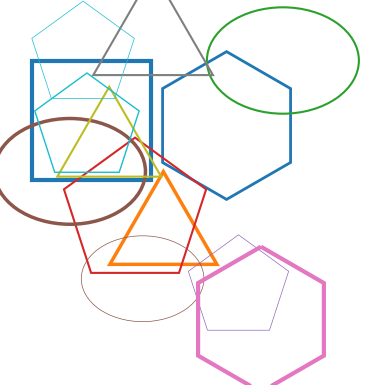[{"shape": "hexagon", "thickness": 2, "radius": 0.96, "center": [0.589, 0.674]}, {"shape": "square", "thickness": 3, "radius": 0.77, "center": [0.237, 0.686]}, {"shape": "triangle", "thickness": 2.5, "radius": 0.8, "center": [0.424, 0.394]}, {"shape": "oval", "thickness": 1.5, "radius": 0.99, "center": [0.735, 0.843]}, {"shape": "pentagon", "thickness": 1.5, "radius": 0.97, "center": [0.351, 0.448]}, {"shape": "pentagon", "thickness": 0.5, "radius": 0.69, "center": [0.619, 0.253]}, {"shape": "oval", "thickness": 2.5, "radius": 0.98, "center": [0.182, 0.555]}, {"shape": "oval", "thickness": 0.5, "radius": 0.8, "center": [0.37, 0.276]}, {"shape": "hexagon", "thickness": 3, "radius": 0.94, "center": [0.678, 0.171]}, {"shape": "triangle", "thickness": 1.5, "radius": 0.9, "center": [0.398, 0.895]}, {"shape": "triangle", "thickness": 1.5, "radius": 0.78, "center": [0.284, 0.619]}, {"shape": "pentagon", "thickness": 0.5, "radius": 0.7, "center": [0.216, 0.857]}, {"shape": "pentagon", "thickness": 1, "radius": 0.71, "center": [0.226, 0.668]}]